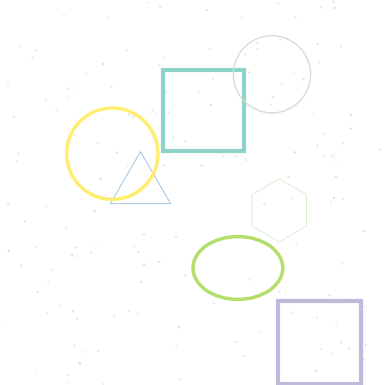[{"shape": "square", "thickness": 3, "radius": 0.53, "center": [0.529, 0.713]}, {"shape": "square", "thickness": 3, "radius": 0.54, "center": [0.829, 0.111]}, {"shape": "triangle", "thickness": 0.5, "radius": 0.45, "center": [0.365, 0.516]}, {"shape": "oval", "thickness": 2.5, "radius": 0.58, "center": [0.618, 0.304]}, {"shape": "circle", "thickness": 1, "radius": 0.5, "center": [0.706, 0.807]}, {"shape": "hexagon", "thickness": 0.5, "radius": 0.41, "center": [0.725, 0.454]}, {"shape": "circle", "thickness": 2.5, "radius": 0.59, "center": [0.292, 0.601]}]